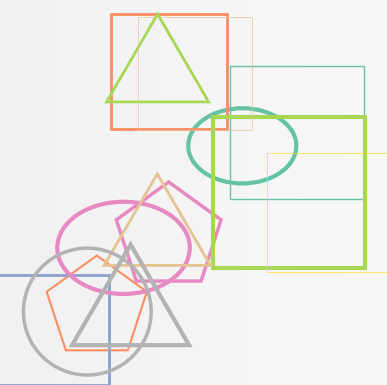[{"shape": "oval", "thickness": 3, "radius": 0.7, "center": [0.625, 0.621]}, {"shape": "square", "thickness": 1, "radius": 0.86, "center": [0.767, 0.656]}, {"shape": "square", "thickness": 2, "radius": 0.75, "center": [0.437, 0.815]}, {"shape": "pentagon", "thickness": 1.5, "radius": 0.68, "center": [0.25, 0.2]}, {"shape": "square", "thickness": 2, "radius": 0.71, "center": [0.139, 0.142]}, {"shape": "oval", "thickness": 3, "radius": 0.85, "center": [0.319, 0.356]}, {"shape": "pentagon", "thickness": 2.5, "radius": 0.71, "center": [0.435, 0.385]}, {"shape": "square", "thickness": 3, "radius": 0.98, "center": [0.745, 0.5]}, {"shape": "triangle", "thickness": 2, "radius": 0.76, "center": [0.407, 0.811]}, {"shape": "square", "thickness": 0.5, "radius": 0.77, "center": [0.843, 0.449]}, {"shape": "square", "thickness": 0.5, "radius": 0.73, "center": [0.502, 0.81]}, {"shape": "triangle", "thickness": 2, "radius": 0.79, "center": [0.406, 0.39]}, {"shape": "triangle", "thickness": 3, "radius": 0.87, "center": [0.337, 0.191]}, {"shape": "circle", "thickness": 2.5, "radius": 0.82, "center": [0.225, 0.191]}]